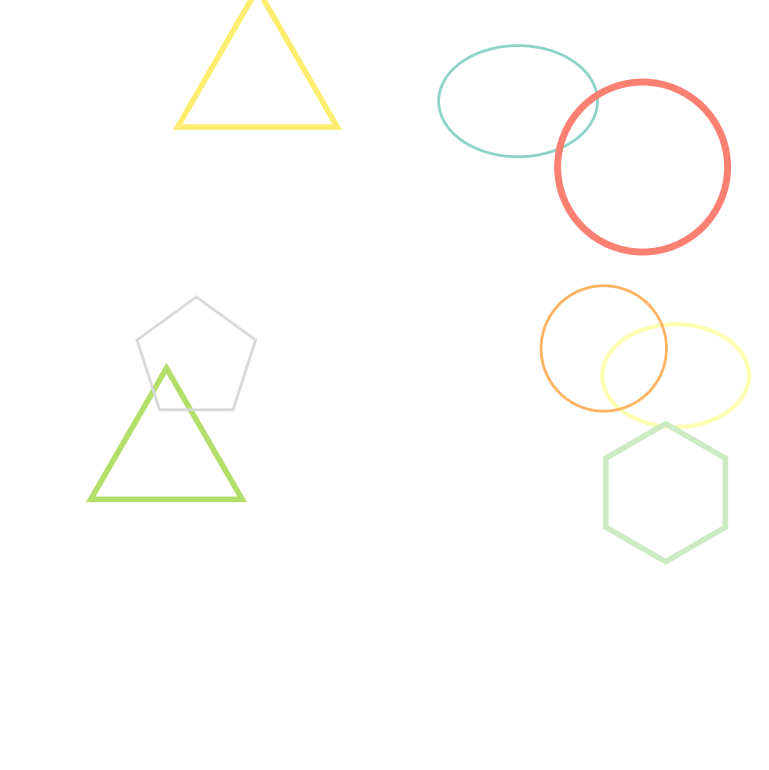[{"shape": "oval", "thickness": 1, "radius": 0.52, "center": [0.673, 0.869]}, {"shape": "oval", "thickness": 1.5, "radius": 0.48, "center": [0.877, 0.512]}, {"shape": "circle", "thickness": 2.5, "radius": 0.55, "center": [0.835, 0.783]}, {"shape": "circle", "thickness": 1, "radius": 0.41, "center": [0.784, 0.547]}, {"shape": "triangle", "thickness": 2, "radius": 0.57, "center": [0.216, 0.408]}, {"shape": "pentagon", "thickness": 1, "radius": 0.41, "center": [0.255, 0.533]}, {"shape": "hexagon", "thickness": 2, "radius": 0.45, "center": [0.864, 0.36]}, {"shape": "triangle", "thickness": 2, "radius": 0.6, "center": [0.334, 0.895]}]